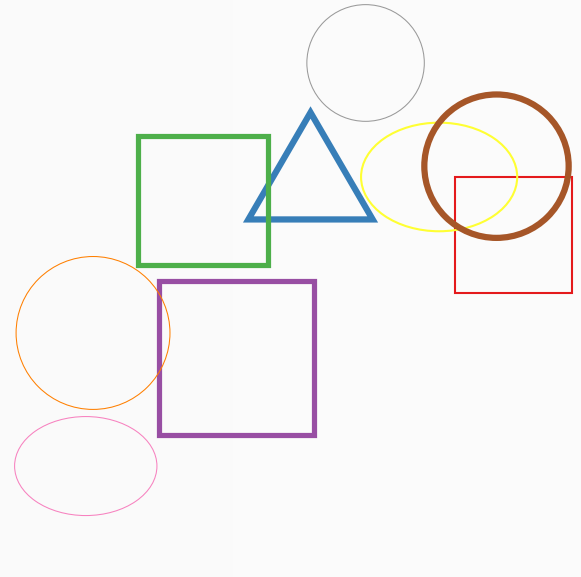[{"shape": "square", "thickness": 1, "radius": 0.5, "center": [0.883, 0.593]}, {"shape": "triangle", "thickness": 3, "radius": 0.62, "center": [0.534, 0.681]}, {"shape": "square", "thickness": 2.5, "radius": 0.56, "center": [0.349, 0.652]}, {"shape": "square", "thickness": 2.5, "radius": 0.67, "center": [0.406, 0.379]}, {"shape": "circle", "thickness": 0.5, "radius": 0.66, "center": [0.16, 0.423]}, {"shape": "oval", "thickness": 1, "radius": 0.67, "center": [0.755, 0.693]}, {"shape": "circle", "thickness": 3, "radius": 0.62, "center": [0.854, 0.711]}, {"shape": "oval", "thickness": 0.5, "radius": 0.61, "center": [0.148, 0.192]}, {"shape": "circle", "thickness": 0.5, "radius": 0.51, "center": [0.629, 0.89]}]